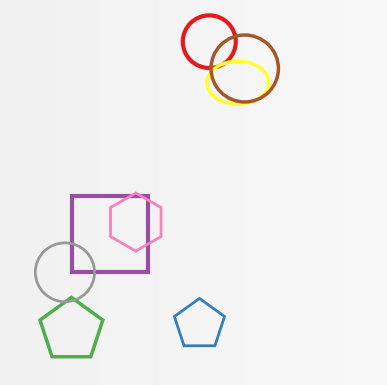[{"shape": "circle", "thickness": 3, "radius": 0.34, "center": [0.54, 0.892]}, {"shape": "pentagon", "thickness": 2, "radius": 0.34, "center": [0.515, 0.157]}, {"shape": "pentagon", "thickness": 2.5, "radius": 0.43, "center": [0.184, 0.142]}, {"shape": "square", "thickness": 3, "radius": 0.49, "center": [0.283, 0.392]}, {"shape": "oval", "thickness": 2.5, "radius": 0.4, "center": [0.614, 0.785]}, {"shape": "circle", "thickness": 2.5, "radius": 0.43, "center": [0.632, 0.822]}, {"shape": "hexagon", "thickness": 2, "radius": 0.38, "center": [0.35, 0.423]}, {"shape": "circle", "thickness": 2, "radius": 0.38, "center": [0.168, 0.293]}]